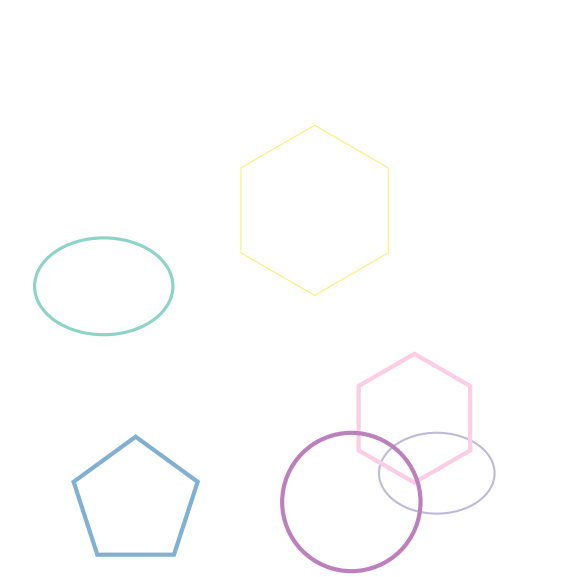[{"shape": "oval", "thickness": 1.5, "radius": 0.6, "center": [0.18, 0.503]}, {"shape": "oval", "thickness": 1, "radius": 0.5, "center": [0.756, 0.18]}, {"shape": "pentagon", "thickness": 2, "radius": 0.56, "center": [0.235, 0.13]}, {"shape": "hexagon", "thickness": 2, "radius": 0.56, "center": [0.718, 0.275]}, {"shape": "circle", "thickness": 2, "radius": 0.6, "center": [0.608, 0.13]}, {"shape": "hexagon", "thickness": 0.5, "radius": 0.74, "center": [0.545, 0.635]}]